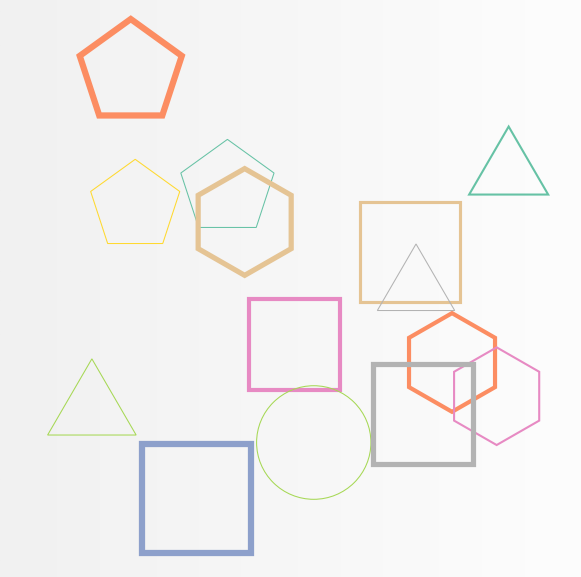[{"shape": "pentagon", "thickness": 0.5, "radius": 0.42, "center": [0.391, 0.673]}, {"shape": "triangle", "thickness": 1, "radius": 0.39, "center": [0.875, 0.702]}, {"shape": "hexagon", "thickness": 2, "radius": 0.43, "center": [0.778, 0.371]}, {"shape": "pentagon", "thickness": 3, "radius": 0.46, "center": [0.225, 0.874]}, {"shape": "square", "thickness": 3, "radius": 0.47, "center": [0.338, 0.136]}, {"shape": "hexagon", "thickness": 1, "radius": 0.42, "center": [0.854, 0.313]}, {"shape": "square", "thickness": 2, "radius": 0.39, "center": [0.507, 0.403]}, {"shape": "circle", "thickness": 0.5, "radius": 0.49, "center": [0.54, 0.233]}, {"shape": "triangle", "thickness": 0.5, "radius": 0.44, "center": [0.158, 0.29]}, {"shape": "pentagon", "thickness": 0.5, "radius": 0.4, "center": [0.233, 0.643]}, {"shape": "hexagon", "thickness": 2.5, "radius": 0.46, "center": [0.421, 0.615]}, {"shape": "square", "thickness": 1.5, "radius": 0.43, "center": [0.705, 0.562]}, {"shape": "triangle", "thickness": 0.5, "radius": 0.38, "center": [0.716, 0.5]}, {"shape": "square", "thickness": 2.5, "radius": 0.43, "center": [0.728, 0.282]}]